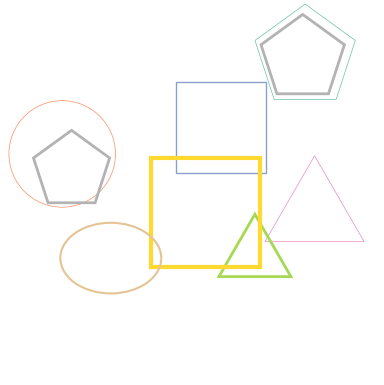[{"shape": "pentagon", "thickness": 0.5, "radius": 0.68, "center": [0.793, 0.853]}, {"shape": "circle", "thickness": 0.5, "radius": 0.69, "center": [0.162, 0.6]}, {"shape": "square", "thickness": 1, "radius": 0.59, "center": [0.574, 0.669]}, {"shape": "triangle", "thickness": 0.5, "radius": 0.74, "center": [0.817, 0.447]}, {"shape": "triangle", "thickness": 2, "radius": 0.54, "center": [0.662, 0.335]}, {"shape": "square", "thickness": 3, "radius": 0.71, "center": [0.533, 0.448]}, {"shape": "oval", "thickness": 1.5, "radius": 0.66, "center": [0.288, 0.33]}, {"shape": "pentagon", "thickness": 2, "radius": 0.57, "center": [0.786, 0.849]}, {"shape": "pentagon", "thickness": 2, "radius": 0.52, "center": [0.186, 0.557]}]